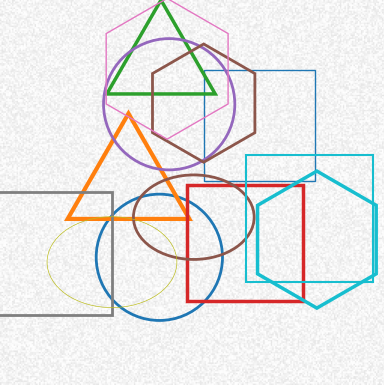[{"shape": "circle", "thickness": 2, "radius": 0.82, "center": [0.414, 0.332]}, {"shape": "square", "thickness": 1, "radius": 0.72, "center": [0.674, 0.674]}, {"shape": "triangle", "thickness": 3, "radius": 0.91, "center": [0.334, 0.523]}, {"shape": "triangle", "thickness": 2.5, "radius": 0.81, "center": [0.418, 0.837]}, {"shape": "square", "thickness": 2.5, "radius": 0.76, "center": [0.636, 0.369]}, {"shape": "circle", "thickness": 2, "radius": 0.85, "center": [0.439, 0.729]}, {"shape": "hexagon", "thickness": 2, "radius": 0.77, "center": [0.529, 0.732]}, {"shape": "oval", "thickness": 2, "radius": 0.78, "center": [0.503, 0.436]}, {"shape": "hexagon", "thickness": 1, "radius": 0.91, "center": [0.434, 0.821]}, {"shape": "square", "thickness": 2, "radius": 0.8, "center": [0.132, 0.342]}, {"shape": "oval", "thickness": 0.5, "radius": 0.84, "center": [0.291, 0.319]}, {"shape": "hexagon", "thickness": 2.5, "radius": 0.89, "center": [0.823, 0.378]}, {"shape": "square", "thickness": 1.5, "radius": 0.83, "center": [0.804, 0.432]}]